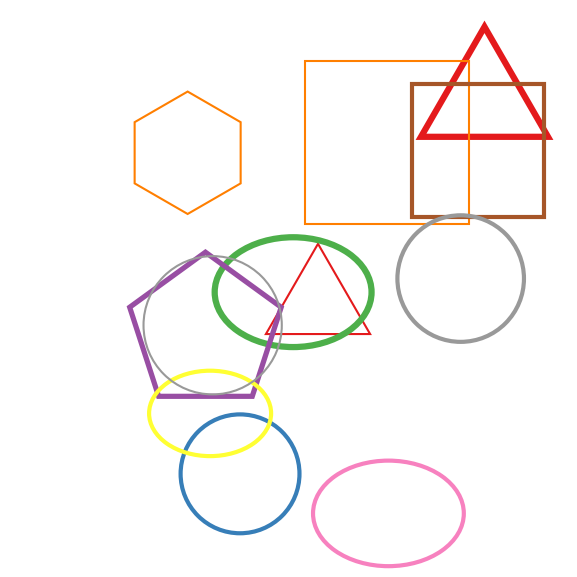[{"shape": "triangle", "thickness": 3, "radius": 0.63, "center": [0.839, 0.826]}, {"shape": "triangle", "thickness": 1, "radius": 0.52, "center": [0.551, 0.473]}, {"shape": "circle", "thickness": 2, "radius": 0.51, "center": [0.416, 0.179]}, {"shape": "oval", "thickness": 3, "radius": 0.68, "center": [0.508, 0.493]}, {"shape": "pentagon", "thickness": 2.5, "radius": 0.69, "center": [0.356, 0.424]}, {"shape": "square", "thickness": 1, "radius": 0.71, "center": [0.67, 0.752]}, {"shape": "hexagon", "thickness": 1, "radius": 0.53, "center": [0.325, 0.735]}, {"shape": "oval", "thickness": 2, "radius": 0.53, "center": [0.364, 0.283]}, {"shape": "square", "thickness": 2, "radius": 0.58, "center": [0.828, 0.739]}, {"shape": "oval", "thickness": 2, "radius": 0.65, "center": [0.673, 0.11]}, {"shape": "circle", "thickness": 1, "radius": 0.6, "center": [0.368, 0.436]}, {"shape": "circle", "thickness": 2, "radius": 0.55, "center": [0.798, 0.517]}]